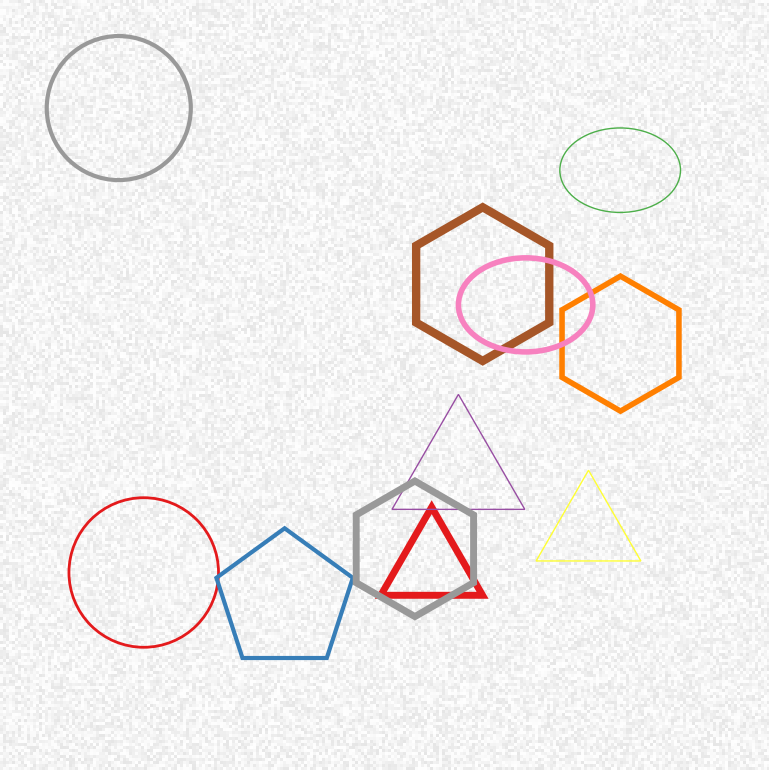[{"shape": "triangle", "thickness": 2.5, "radius": 0.38, "center": [0.561, 0.265]}, {"shape": "circle", "thickness": 1, "radius": 0.49, "center": [0.187, 0.256]}, {"shape": "pentagon", "thickness": 1.5, "radius": 0.47, "center": [0.37, 0.221]}, {"shape": "oval", "thickness": 0.5, "radius": 0.39, "center": [0.805, 0.779]}, {"shape": "triangle", "thickness": 0.5, "radius": 0.5, "center": [0.595, 0.388]}, {"shape": "hexagon", "thickness": 2, "radius": 0.44, "center": [0.806, 0.554]}, {"shape": "triangle", "thickness": 0.5, "radius": 0.39, "center": [0.764, 0.311]}, {"shape": "hexagon", "thickness": 3, "radius": 0.5, "center": [0.627, 0.631]}, {"shape": "oval", "thickness": 2, "radius": 0.44, "center": [0.683, 0.604]}, {"shape": "circle", "thickness": 1.5, "radius": 0.47, "center": [0.154, 0.86]}, {"shape": "hexagon", "thickness": 2.5, "radius": 0.44, "center": [0.539, 0.287]}]